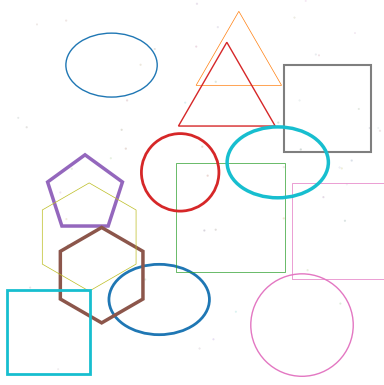[{"shape": "oval", "thickness": 1, "radius": 0.59, "center": [0.29, 0.831]}, {"shape": "oval", "thickness": 2, "radius": 0.65, "center": [0.413, 0.222]}, {"shape": "triangle", "thickness": 0.5, "radius": 0.64, "center": [0.62, 0.842]}, {"shape": "square", "thickness": 0.5, "radius": 0.71, "center": [0.599, 0.436]}, {"shape": "circle", "thickness": 2, "radius": 0.5, "center": [0.468, 0.552]}, {"shape": "triangle", "thickness": 1, "radius": 0.73, "center": [0.589, 0.745]}, {"shape": "pentagon", "thickness": 2.5, "radius": 0.51, "center": [0.221, 0.496]}, {"shape": "hexagon", "thickness": 2.5, "radius": 0.62, "center": [0.264, 0.285]}, {"shape": "square", "thickness": 0.5, "radius": 0.63, "center": [0.884, 0.4]}, {"shape": "circle", "thickness": 1, "radius": 0.67, "center": [0.784, 0.156]}, {"shape": "square", "thickness": 1.5, "radius": 0.56, "center": [0.851, 0.718]}, {"shape": "hexagon", "thickness": 0.5, "radius": 0.7, "center": [0.232, 0.384]}, {"shape": "oval", "thickness": 2.5, "radius": 0.66, "center": [0.721, 0.578]}, {"shape": "square", "thickness": 2, "radius": 0.54, "center": [0.126, 0.138]}]